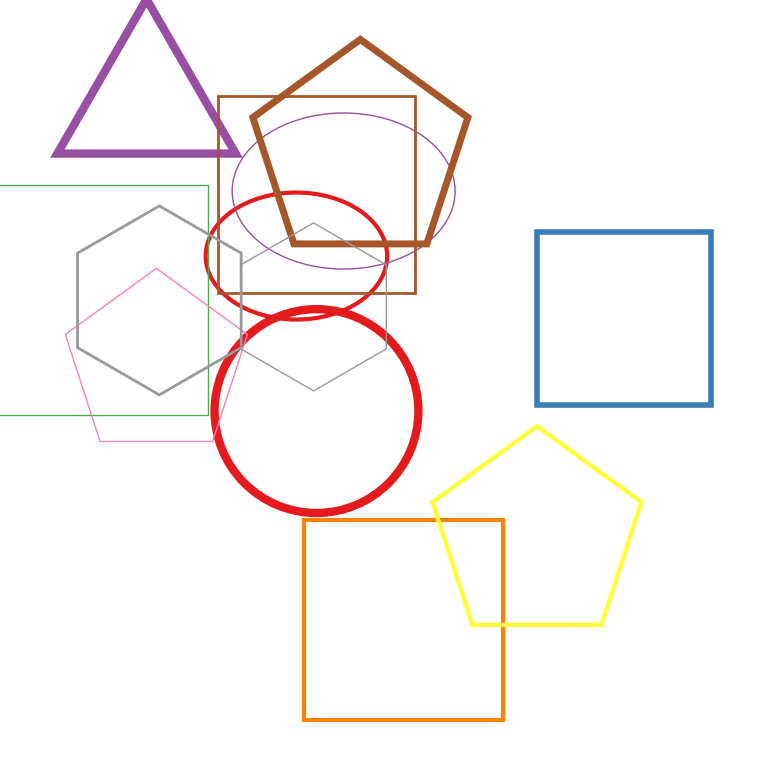[{"shape": "circle", "thickness": 3, "radius": 0.66, "center": [0.411, 0.466]}, {"shape": "oval", "thickness": 1.5, "radius": 0.59, "center": [0.385, 0.667]}, {"shape": "square", "thickness": 2, "radius": 0.56, "center": [0.81, 0.587]}, {"shape": "square", "thickness": 0.5, "radius": 0.75, "center": [0.121, 0.61]}, {"shape": "triangle", "thickness": 3, "radius": 0.67, "center": [0.19, 0.867]}, {"shape": "oval", "thickness": 0.5, "radius": 0.72, "center": [0.446, 0.752]}, {"shape": "square", "thickness": 1.5, "radius": 0.65, "center": [0.524, 0.195]}, {"shape": "pentagon", "thickness": 1.5, "radius": 0.71, "center": [0.697, 0.304]}, {"shape": "pentagon", "thickness": 2.5, "radius": 0.73, "center": [0.468, 0.802]}, {"shape": "square", "thickness": 1, "radius": 0.64, "center": [0.411, 0.747]}, {"shape": "pentagon", "thickness": 0.5, "radius": 0.62, "center": [0.203, 0.527]}, {"shape": "hexagon", "thickness": 1, "radius": 0.61, "center": [0.207, 0.61]}, {"shape": "hexagon", "thickness": 0.5, "radius": 0.55, "center": [0.407, 0.601]}]